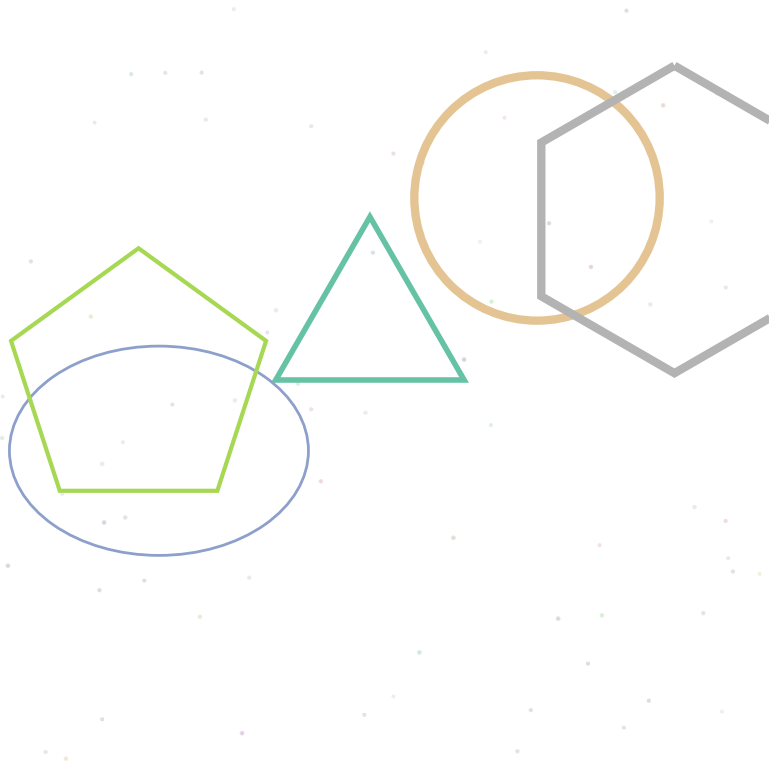[{"shape": "triangle", "thickness": 2, "radius": 0.71, "center": [0.48, 0.577]}, {"shape": "oval", "thickness": 1, "radius": 0.97, "center": [0.206, 0.415]}, {"shape": "pentagon", "thickness": 1.5, "radius": 0.87, "center": [0.18, 0.503]}, {"shape": "circle", "thickness": 3, "radius": 0.8, "center": [0.697, 0.743]}, {"shape": "hexagon", "thickness": 3, "radius": 1.0, "center": [0.876, 0.715]}]